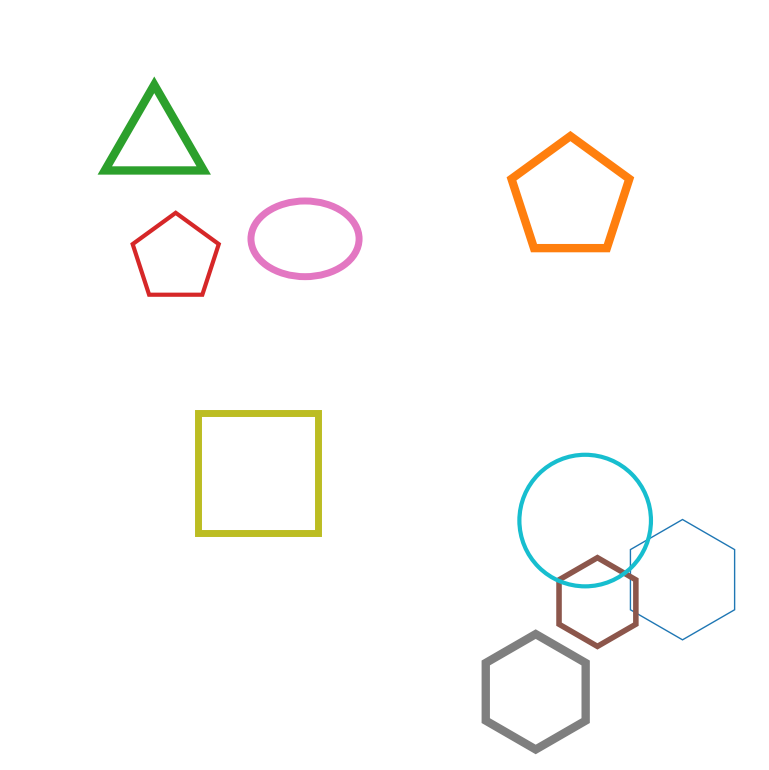[{"shape": "hexagon", "thickness": 0.5, "radius": 0.39, "center": [0.886, 0.247]}, {"shape": "pentagon", "thickness": 3, "radius": 0.4, "center": [0.741, 0.743]}, {"shape": "triangle", "thickness": 3, "radius": 0.37, "center": [0.2, 0.816]}, {"shape": "pentagon", "thickness": 1.5, "radius": 0.29, "center": [0.228, 0.665]}, {"shape": "hexagon", "thickness": 2, "radius": 0.29, "center": [0.776, 0.218]}, {"shape": "oval", "thickness": 2.5, "radius": 0.35, "center": [0.396, 0.69]}, {"shape": "hexagon", "thickness": 3, "radius": 0.37, "center": [0.696, 0.102]}, {"shape": "square", "thickness": 2.5, "radius": 0.39, "center": [0.335, 0.385]}, {"shape": "circle", "thickness": 1.5, "radius": 0.43, "center": [0.76, 0.324]}]